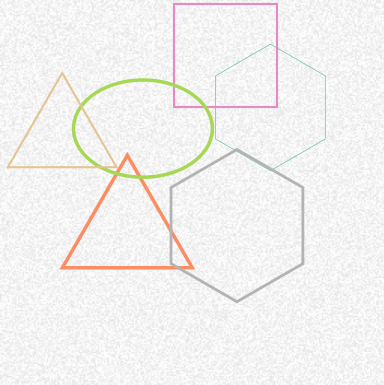[{"shape": "hexagon", "thickness": 0.5, "radius": 0.82, "center": [0.702, 0.721]}, {"shape": "triangle", "thickness": 2.5, "radius": 0.97, "center": [0.331, 0.402]}, {"shape": "square", "thickness": 1.5, "radius": 0.67, "center": [0.585, 0.855]}, {"shape": "oval", "thickness": 2.5, "radius": 0.9, "center": [0.371, 0.666]}, {"shape": "triangle", "thickness": 1.5, "radius": 0.81, "center": [0.161, 0.647]}, {"shape": "hexagon", "thickness": 2, "radius": 0.99, "center": [0.615, 0.414]}]